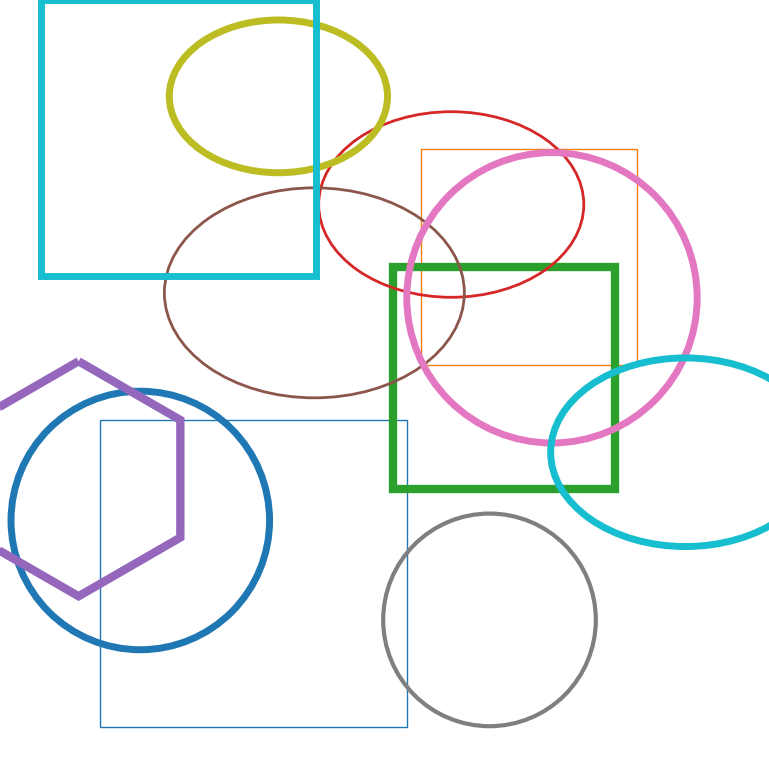[{"shape": "square", "thickness": 0.5, "radius": 1.0, "center": [0.329, 0.256]}, {"shape": "circle", "thickness": 2.5, "radius": 0.84, "center": [0.182, 0.324]}, {"shape": "square", "thickness": 0.5, "radius": 0.7, "center": [0.687, 0.666]}, {"shape": "square", "thickness": 3, "radius": 0.72, "center": [0.654, 0.509]}, {"shape": "oval", "thickness": 1, "radius": 0.86, "center": [0.586, 0.734]}, {"shape": "hexagon", "thickness": 3, "radius": 0.76, "center": [0.102, 0.378]}, {"shape": "oval", "thickness": 1, "radius": 0.97, "center": [0.408, 0.62]}, {"shape": "circle", "thickness": 2.5, "radius": 0.94, "center": [0.717, 0.613]}, {"shape": "circle", "thickness": 1.5, "radius": 0.69, "center": [0.636, 0.195]}, {"shape": "oval", "thickness": 2.5, "radius": 0.71, "center": [0.362, 0.875]}, {"shape": "oval", "thickness": 2.5, "radius": 0.87, "center": [0.89, 0.413]}, {"shape": "square", "thickness": 2.5, "radius": 0.89, "center": [0.232, 0.821]}]